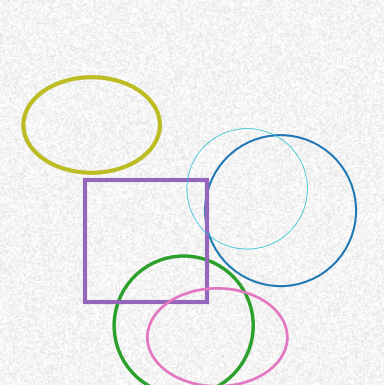[{"shape": "circle", "thickness": 1.5, "radius": 0.98, "center": [0.729, 0.453]}, {"shape": "circle", "thickness": 2.5, "radius": 0.9, "center": [0.477, 0.154]}, {"shape": "square", "thickness": 3, "radius": 0.79, "center": [0.38, 0.374]}, {"shape": "oval", "thickness": 2, "radius": 0.91, "center": [0.565, 0.124]}, {"shape": "oval", "thickness": 3, "radius": 0.89, "center": [0.238, 0.675]}, {"shape": "circle", "thickness": 0.5, "radius": 0.78, "center": [0.642, 0.51]}]